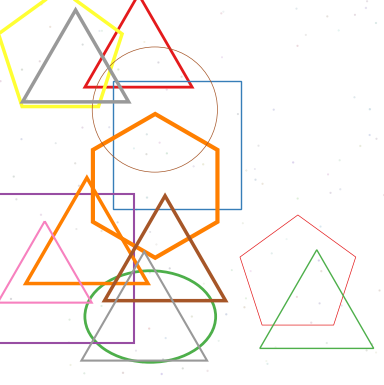[{"shape": "pentagon", "thickness": 0.5, "radius": 0.79, "center": [0.774, 0.284]}, {"shape": "triangle", "thickness": 2, "radius": 0.8, "center": [0.36, 0.854]}, {"shape": "square", "thickness": 1, "radius": 0.83, "center": [0.459, 0.624]}, {"shape": "oval", "thickness": 2, "radius": 0.85, "center": [0.39, 0.178]}, {"shape": "triangle", "thickness": 1, "radius": 0.85, "center": [0.823, 0.18]}, {"shape": "square", "thickness": 1.5, "radius": 0.97, "center": [0.155, 0.303]}, {"shape": "hexagon", "thickness": 3, "radius": 0.93, "center": [0.403, 0.517]}, {"shape": "triangle", "thickness": 2.5, "radius": 0.92, "center": [0.226, 0.355]}, {"shape": "pentagon", "thickness": 2.5, "radius": 0.84, "center": [0.157, 0.86]}, {"shape": "circle", "thickness": 0.5, "radius": 0.81, "center": [0.402, 0.715]}, {"shape": "triangle", "thickness": 2.5, "radius": 0.91, "center": [0.429, 0.31]}, {"shape": "triangle", "thickness": 1.5, "radius": 0.7, "center": [0.116, 0.284]}, {"shape": "triangle", "thickness": 1.5, "radius": 0.94, "center": [0.375, 0.158]}, {"shape": "triangle", "thickness": 2.5, "radius": 0.8, "center": [0.196, 0.815]}]